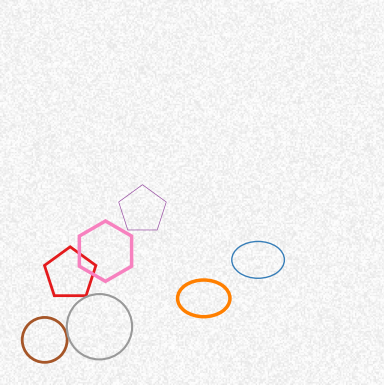[{"shape": "pentagon", "thickness": 2, "radius": 0.35, "center": [0.182, 0.289]}, {"shape": "oval", "thickness": 1, "radius": 0.34, "center": [0.67, 0.325]}, {"shape": "pentagon", "thickness": 0.5, "radius": 0.32, "center": [0.37, 0.455]}, {"shape": "oval", "thickness": 2.5, "radius": 0.34, "center": [0.529, 0.225]}, {"shape": "circle", "thickness": 2, "radius": 0.29, "center": [0.116, 0.117]}, {"shape": "hexagon", "thickness": 2.5, "radius": 0.39, "center": [0.274, 0.348]}, {"shape": "circle", "thickness": 1.5, "radius": 0.42, "center": [0.258, 0.151]}]